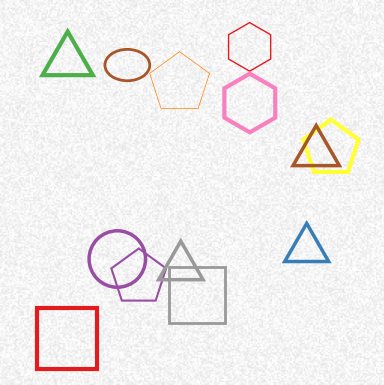[{"shape": "hexagon", "thickness": 1, "radius": 0.32, "center": [0.648, 0.878]}, {"shape": "square", "thickness": 3, "radius": 0.39, "center": [0.174, 0.12]}, {"shape": "triangle", "thickness": 2.5, "radius": 0.33, "center": [0.797, 0.354]}, {"shape": "triangle", "thickness": 3, "radius": 0.38, "center": [0.176, 0.843]}, {"shape": "pentagon", "thickness": 1.5, "radius": 0.37, "center": [0.36, 0.28]}, {"shape": "circle", "thickness": 2.5, "radius": 0.37, "center": [0.305, 0.327]}, {"shape": "pentagon", "thickness": 0.5, "radius": 0.41, "center": [0.466, 0.784]}, {"shape": "pentagon", "thickness": 3, "radius": 0.38, "center": [0.86, 0.614]}, {"shape": "triangle", "thickness": 2.5, "radius": 0.35, "center": [0.821, 0.605]}, {"shape": "oval", "thickness": 2, "radius": 0.29, "center": [0.331, 0.831]}, {"shape": "hexagon", "thickness": 3, "radius": 0.38, "center": [0.649, 0.732]}, {"shape": "square", "thickness": 2, "radius": 0.36, "center": [0.511, 0.234]}, {"shape": "triangle", "thickness": 2.5, "radius": 0.33, "center": [0.47, 0.307]}]